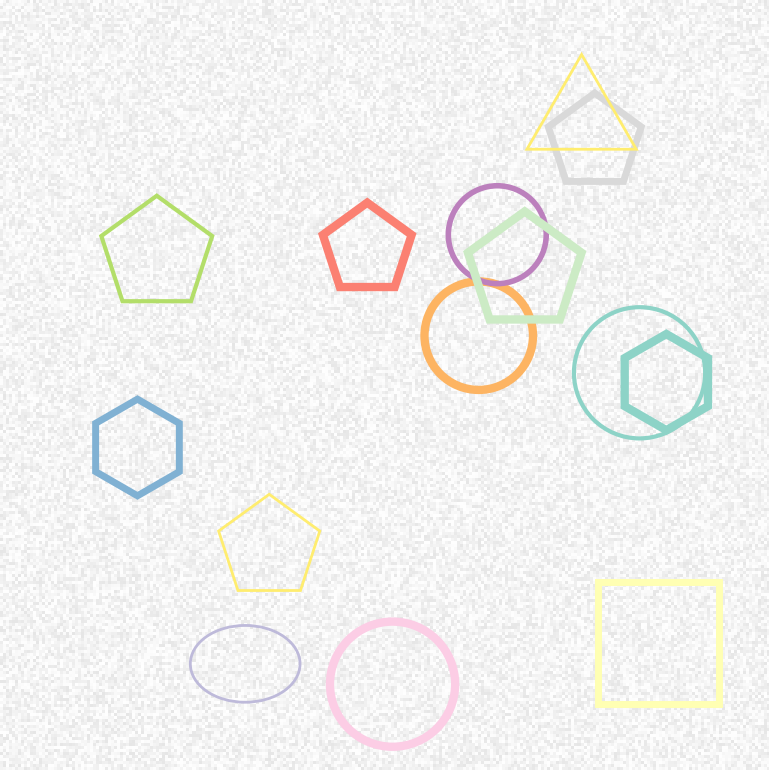[{"shape": "circle", "thickness": 1.5, "radius": 0.43, "center": [0.831, 0.516]}, {"shape": "hexagon", "thickness": 3, "radius": 0.31, "center": [0.865, 0.504]}, {"shape": "square", "thickness": 2.5, "radius": 0.39, "center": [0.855, 0.165]}, {"shape": "oval", "thickness": 1, "radius": 0.36, "center": [0.318, 0.138]}, {"shape": "pentagon", "thickness": 3, "radius": 0.3, "center": [0.477, 0.676]}, {"shape": "hexagon", "thickness": 2.5, "radius": 0.31, "center": [0.179, 0.419]}, {"shape": "circle", "thickness": 3, "radius": 0.35, "center": [0.622, 0.564]}, {"shape": "pentagon", "thickness": 1.5, "radius": 0.38, "center": [0.204, 0.67]}, {"shape": "circle", "thickness": 3, "radius": 0.41, "center": [0.51, 0.111]}, {"shape": "pentagon", "thickness": 2.5, "radius": 0.32, "center": [0.772, 0.816]}, {"shape": "circle", "thickness": 2, "radius": 0.32, "center": [0.646, 0.695]}, {"shape": "pentagon", "thickness": 3, "radius": 0.39, "center": [0.681, 0.648]}, {"shape": "pentagon", "thickness": 1, "radius": 0.35, "center": [0.35, 0.289]}, {"shape": "triangle", "thickness": 1, "radius": 0.41, "center": [0.755, 0.847]}]